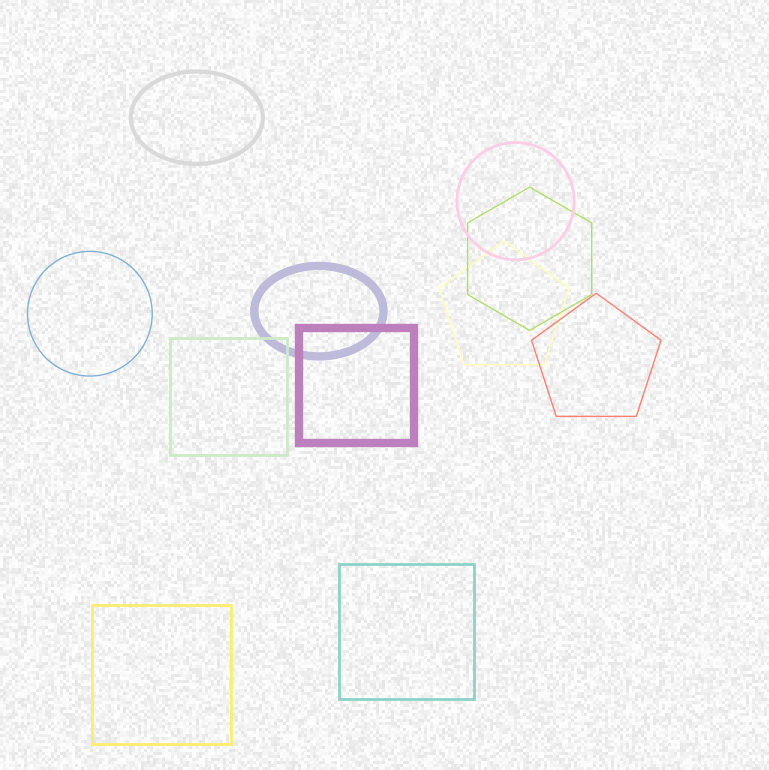[{"shape": "square", "thickness": 1, "radius": 0.44, "center": [0.528, 0.18]}, {"shape": "pentagon", "thickness": 0.5, "radius": 0.44, "center": [0.655, 0.598]}, {"shape": "oval", "thickness": 3, "radius": 0.42, "center": [0.414, 0.596]}, {"shape": "pentagon", "thickness": 0.5, "radius": 0.44, "center": [0.774, 0.531]}, {"shape": "circle", "thickness": 0.5, "radius": 0.4, "center": [0.117, 0.593]}, {"shape": "hexagon", "thickness": 0.5, "radius": 0.47, "center": [0.688, 0.664]}, {"shape": "circle", "thickness": 1, "radius": 0.38, "center": [0.67, 0.739]}, {"shape": "oval", "thickness": 1.5, "radius": 0.43, "center": [0.256, 0.847]}, {"shape": "square", "thickness": 3, "radius": 0.37, "center": [0.463, 0.499]}, {"shape": "square", "thickness": 1, "radius": 0.38, "center": [0.296, 0.485]}, {"shape": "square", "thickness": 1, "radius": 0.45, "center": [0.21, 0.124]}]